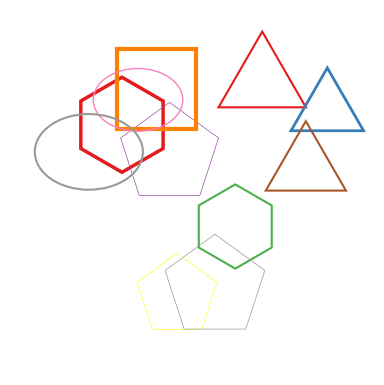[{"shape": "hexagon", "thickness": 2.5, "radius": 0.62, "center": [0.317, 0.676]}, {"shape": "triangle", "thickness": 1.5, "radius": 0.66, "center": [0.681, 0.787]}, {"shape": "triangle", "thickness": 2, "radius": 0.54, "center": [0.85, 0.715]}, {"shape": "hexagon", "thickness": 1.5, "radius": 0.55, "center": [0.611, 0.412]}, {"shape": "pentagon", "thickness": 0.5, "radius": 0.67, "center": [0.44, 0.6]}, {"shape": "square", "thickness": 3, "radius": 0.52, "center": [0.407, 0.769]}, {"shape": "pentagon", "thickness": 0.5, "radius": 0.54, "center": [0.46, 0.233]}, {"shape": "triangle", "thickness": 1.5, "radius": 0.6, "center": [0.794, 0.565]}, {"shape": "oval", "thickness": 1, "radius": 0.58, "center": [0.358, 0.741]}, {"shape": "pentagon", "thickness": 0.5, "radius": 0.68, "center": [0.558, 0.255]}, {"shape": "oval", "thickness": 1.5, "radius": 0.7, "center": [0.231, 0.605]}]